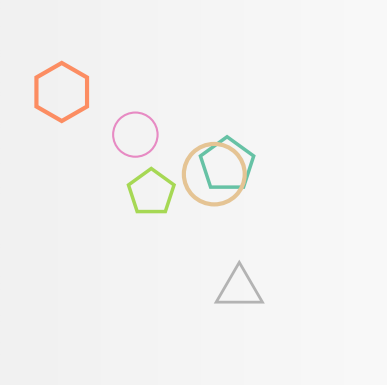[{"shape": "pentagon", "thickness": 2.5, "radius": 0.36, "center": [0.586, 0.572]}, {"shape": "hexagon", "thickness": 3, "radius": 0.38, "center": [0.159, 0.761]}, {"shape": "circle", "thickness": 1.5, "radius": 0.29, "center": [0.349, 0.65]}, {"shape": "pentagon", "thickness": 2.5, "radius": 0.31, "center": [0.39, 0.5]}, {"shape": "circle", "thickness": 3, "radius": 0.39, "center": [0.553, 0.548]}, {"shape": "triangle", "thickness": 2, "radius": 0.34, "center": [0.618, 0.25]}]